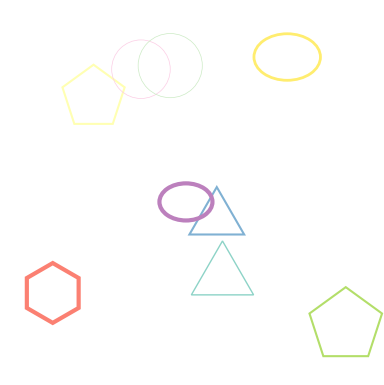[{"shape": "triangle", "thickness": 1, "radius": 0.47, "center": [0.578, 0.281]}, {"shape": "pentagon", "thickness": 1.5, "radius": 0.42, "center": [0.243, 0.747]}, {"shape": "hexagon", "thickness": 3, "radius": 0.39, "center": [0.137, 0.239]}, {"shape": "triangle", "thickness": 1.5, "radius": 0.41, "center": [0.563, 0.432]}, {"shape": "pentagon", "thickness": 1.5, "radius": 0.5, "center": [0.898, 0.155]}, {"shape": "circle", "thickness": 0.5, "radius": 0.38, "center": [0.366, 0.82]}, {"shape": "oval", "thickness": 3, "radius": 0.34, "center": [0.483, 0.476]}, {"shape": "circle", "thickness": 0.5, "radius": 0.42, "center": [0.442, 0.83]}, {"shape": "oval", "thickness": 2, "radius": 0.43, "center": [0.746, 0.852]}]